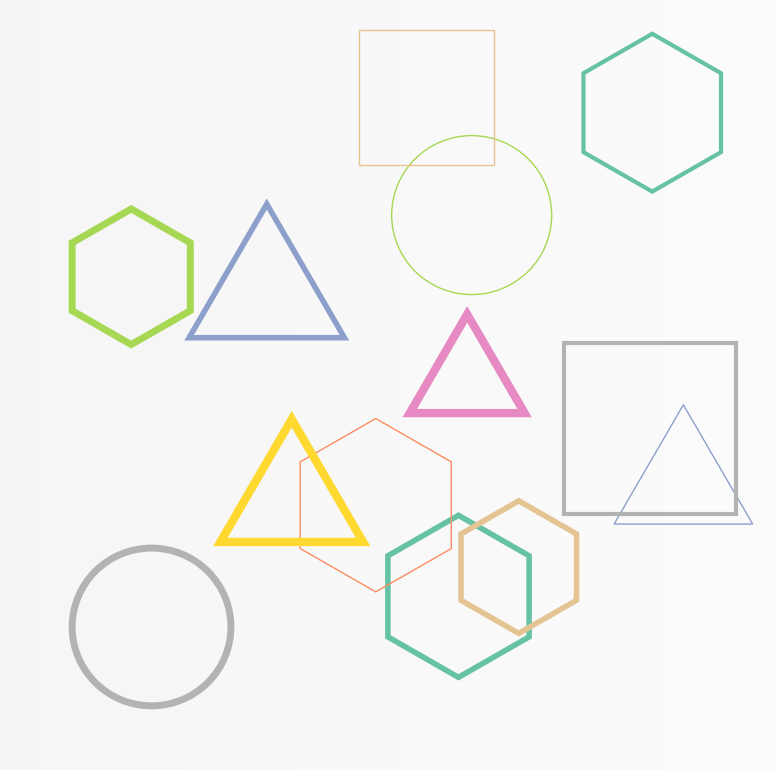[{"shape": "hexagon", "thickness": 2, "radius": 0.53, "center": [0.592, 0.226]}, {"shape": "hexagon", "thickness": 1.5, "radius": 0.51, "center": [0.842, 0.854]}, {"shape": "hexagon", "thickness": 0.5, "radius": 0.56, "center": [0.485, 0.344]}, {"shape": "triangle", "thickness": 2, "radius": 0.58, "center": [0.344, 0.619]}, {"shape": "triangle", "thickness": 0.5, "radius": 0.52, "center": [0.882, 0.371]}, {"shape": "triangle", "thickness": 3, "radius": 0.43, "center": [0.603, 0.506]}, {"shape": "circle", "thickness": 0.5, "radius": 0.52, "center": [0.609, 0.721]}, {"shape": "hexagon", "thickness": 2.5, "radius": 0.44, "center": [0.169, 0.641]}, {"shape": "triangle", "thickness": 3, "radius": 0.53, "center": [0.376, 0.349]}, {"shape": "hexagon", "thickness": 2, "radius": 0.43, "center": [0.669, 0.263]}, {"shape": "square", "thickness": 0.5, "radius": 0.44, "center": [0.55, 0.874]}, {"shape": "square", "thickness": 1.5, "radius": 0.55, "center": [0.839, 0.444]}, {"shape": "circle", "thickness": 2.5, "radius": 0.51, "center": [0.196, 0.186]}]